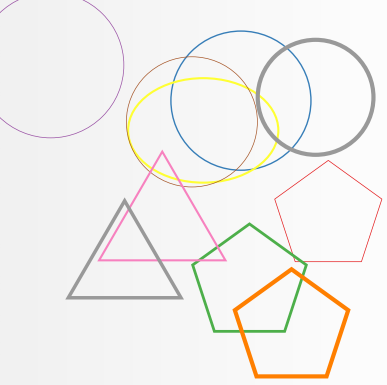[{"shape": "pentagon", "thickness": 0.5, "radius": 0.73, "center": [0.847, 0.438]}, {"shape": "circle", "thickness": 1, "radius": 0.9, "center": [0.622, 0.739]}, {"shape": "pentagon", "thickness": 2, "radius": 0.77, "center": [0.644, 0.264]}, {"shape": "circle", "thickness": 0.5, "radius": 0.94, "center": [0.131, 0.831]}, {"shape": "pentagon", "thickness": 3, "radius": 0.77, "center": [0.752, 0.147]}, {"shape": "oval", "thickness": 1.5, "radius": 0.97, "center": [0.524, 0.661]}, {"shape": "circle", "thickness": 0.5, "radius": 0.85, "center": [0.495, 0.683]}, {"shape": "triangle", "thickness": 1.5, "radius": 0.94, "center": [0.419, 0.418]}, {"shape": "circle", "thickness": 3, "radius": 0.75, "center": [0.814, 0.747]}, {"shape": "triangle", "thickness": 2.5, "radius": 0.84, "center": [0.322, 0.311]}]